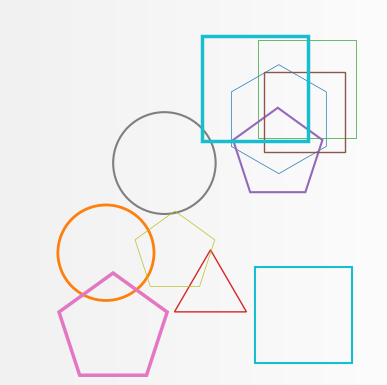[{"shape": "hexagon", "thickness": 0.5, "radius": 0.71, "center": [0.72, 0.691]}, {"shape": "circle", "thickness": 2, "radius": 0.62, "center": [0.273, 0.344]}, {"shape": "square", "thickness": 0.5, "radius": 0.63, "center": [0.792, 0.769]}, {"shape": "triangle", "thickness": 1, "radius": 0.54, "center": [0.543, 0.244]}, {"shape": "pentagon", "thickness": 1.5, "radius": 0.61, "center": [0.717, 0.599]}, {"shape": "square", "thickness": 1, "radius": 0.52, "center": [0.786, 0.709]}, {"shape": "pentagon", "thickness": 2.5, "radius": 0.73, "center": [0.292, 0.144]}, {"shape": "circle", "thickness": 1.5, "radius": 0.66, "center": [0.424, 0.576]}, {"shape": "pentagon", "thickness": 0.5, "radius": 0.54, "center": [0.451, 0.344]}, {"shape": "square", "thickness": 1.5, "radius": 0.62, "center": [0.783, 0.181]}, {"shape": "square", "thickness": 2.5, "radius": 0.68, "center": [0.658, 0.77]}]